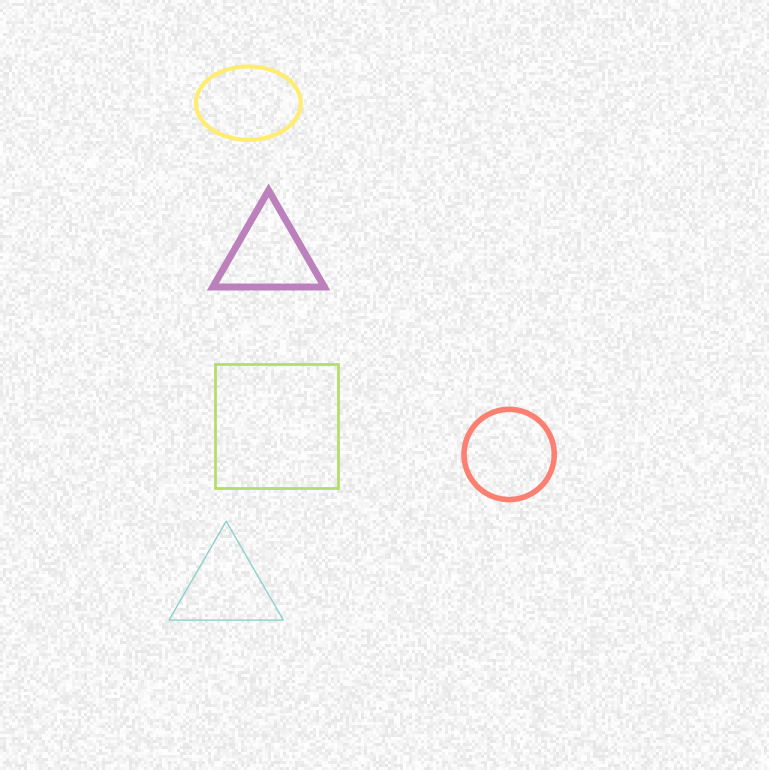[{"shape": "triangle", "thickness": 0.5, "radius": 0.43, "center": [0.294, 0.238]}, {"shape": "circle", "thickness": 2, "radius": 0.29, "center": [0.661, 0.41]}, {"shape": "square", "thickness": 1, "radius": 0.4, "center": [0.359, 0.447]}, {"shape": "triangle", "thickness": 2.5, "radius": 0.42, "center": [0.349, 0.669]}, {"shape": "oval", "thickness": 1.5, "radius": 0.34, "center": [0.323, 0.866]}]